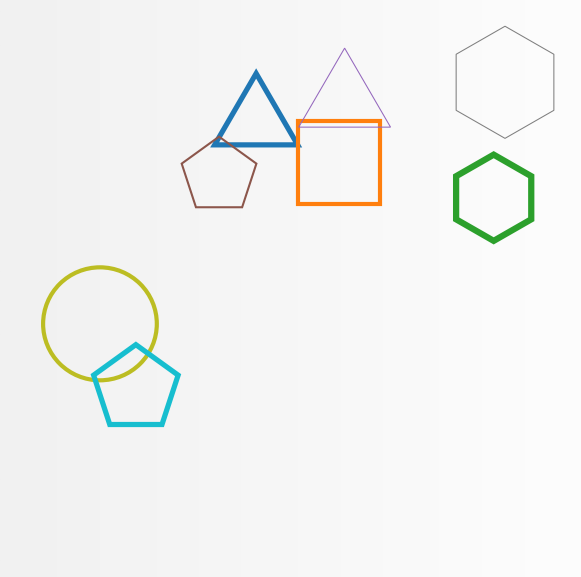[{"shape": "triangle", "thickness": 2.5, "radius": 0.41, "center": [0.441, 0.789]}, {"shape": "square", "thickness": 2, "radius": 0.36, "center": [0.583, 0.718]}, {"shape": "hexagon", "thickness": 3, "radius": 0.37, "center": [0.849, 0.657]}, {"shape": "triangle", "thickness": 0.5, "radius": 0.46, "center": [0.593, 0.825]}, {"shape": "pentagon", "thickness": 1, "radius": 0.34, "center": [0.377, 0.695]}, {"shape": "hexagon", "thickness": 0.5, "radius": 0.49, "center": [0.869, 0.857]}, {"shape": "circle", "thickness": 2, "radius": 0.49, "center": [0.172, 0.438]}, {"shape": "pentagon", "thickness": 2.5, "radius": 0.38, "center": [0.234, 0.326]}]